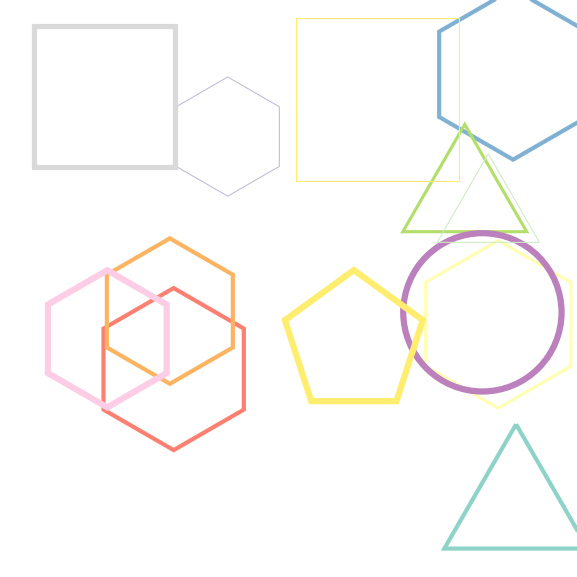[{"shape": "triangle", "thickness": 2, "radius": 0.72, "center": [0.894, 0.121]}, {"shape": "hexagon", "thickness": 1.5, "radius": 0.73, "center": [0.863, 0.438]}, {"shape": "hexagon", "thickness": 0.5, "radius": 0.52, "center": [0.394, 0.763]}, {"shape": "hexagon", "thickness": 2, "radius": 0.7, "center": [0.301, 0.36]}, {"shape": "hexagon", "thickness": 2, "radius": 0.74, "center": [0.888, 0.87]}, {"shape": "hexagon", "thickness": 2, "radius": 0.63, "center": [0.294, 0.46]}, {"shape": "triangle", "thickness": 1.5, "radius": 0.62, "center": [0.805, 0.66]}, {"shape": "hexagon", "thickness": 3, "radius": 0.59, "center": [0.186, 0.412]}, {"shape": "square", "thickness": 2.5, "radius": 0.61, "center": [0.181, 0.832]}, {"shape": "circle", "thickness": 3, "radius": 0.69, "center": [0.835, 0.458]}, {"shape": "triangle", "thickness": 0.5, "radius": 0.51, "center": [0.846, 0.631]}, {"shape": "pentagon", "thickness": 3, "radius": 0.63, "center": [0.613, 0.406]}, {"shape": "square", "thickness": 0.5, "radius": 0.71, "center": [0.654, 0.827]}]